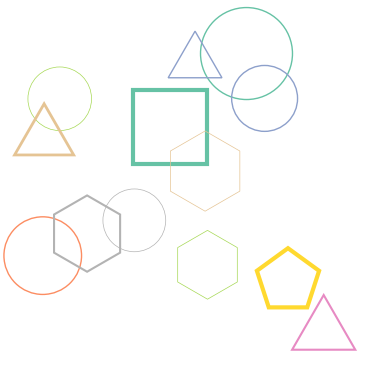[{"shape": "circle", "thickness": 1, "radius": 0.6, "center": [0.64, 0.861]}, {"shape": "square", "thickness": 3, "radius": 0.48, "center": [0.442, 0.67]}, {"shape": "circle", "thickness": 1, "radius": 0.5, "center": [0.111, 0.336]}, {"shape": "circle", "thickness": 1, "radius": 0.43, "center": [0.687, 0.744]}, {"shape": "triangle", "thickness": 1, "radius": 0.4, "center": [0.507, 0.838]}, {"shape": "triangle", "thickness": 1.5, "radius": 0.47, "center": [0.841, 0.139]}, {"shape": "circle", "thickness": 0.5, "radius": 0.41, "center": [0.155, 0.743]}, {"shape": "hexagon", "thickness": 0.5, "radius": 0.45, "center": [0.539, 0.312]}, {"shape": "pentagon", "thickness": 3, "radius": 0.42, "center": [0.748, 0.27]}, {"shape": "triangle", "thickness": 2, "radius": 0.44, "center": [0.115, 0.642]}, {"shape": "hexagon", "thickness": 0.5, "radius": 0.52, "center": [0.533, 0.556]}, {"shape": "circle", "thickness": 0.5, "radius": 0.41, "center": [0.349, 0.428]}, {"shape": "hexagon", "thickness": 1.5, "radius": 0.5, "center": [0.226, 0.393]}]